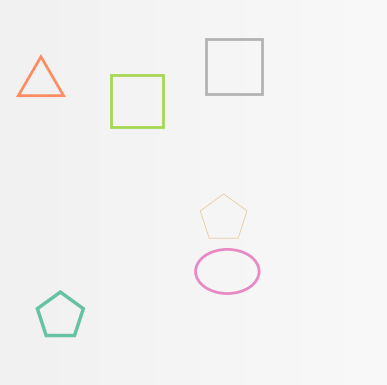[{"shape": "pentagon", "thickness": 2.5, "radius": 0.31, "center": [0.156, 0.179]}, {"shape": "triangle", "thickness": 2, "radius": 0.34, "center": [0.106, 0.785]}, {"shape": "oval", "thickness": 2, "radius": 0.41, "center": [0.587, 0.295]}, {"shape": "square", "thickness": 2, "radius": 0.34, "center": [0.353, 0.738]}, {"shape": "pentagon", "thickness": 0.5, "radius": 0.32, "center": [0.577, 0.433]}, {"shape": "square", "thickness": 2, "radius": 0.36, "center": [0.604, 0.827]}]